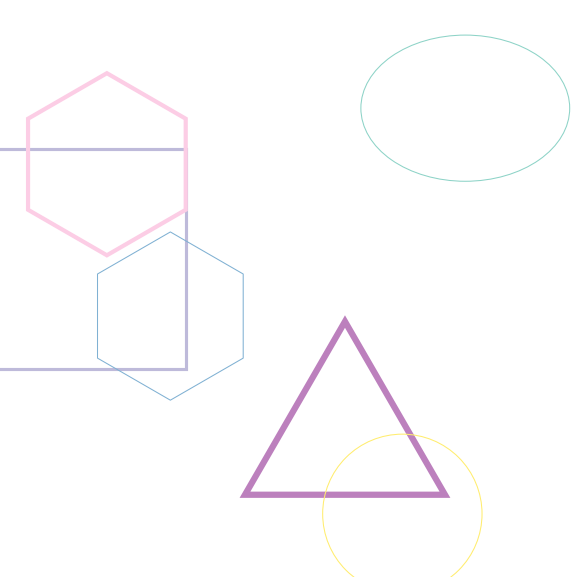[{"shape": "oval", "thickness": 0.5, "radius": 0.9, "center": [0.806, 0.812]}, {"shape": "square", "thickness": 1.5, "radius": 0.95, "center": [0.131, 0.55]}, {"shape": "hexagon", "thickness": 0.5, "radius": 0.73, "center": [0.295, 0.452]}, {"shape": "hexagon", "thickness": 2, "radius": 0.79, "center": [0.185, 0.715]}, {"shape": "triangle", "thickness": 3, "radius": 1.0, "center": [0.597, 0.242]}, {"shape": "circle", "thickness": 0.5, "radius": 0.69, "center": [0.697, 0.109]}]